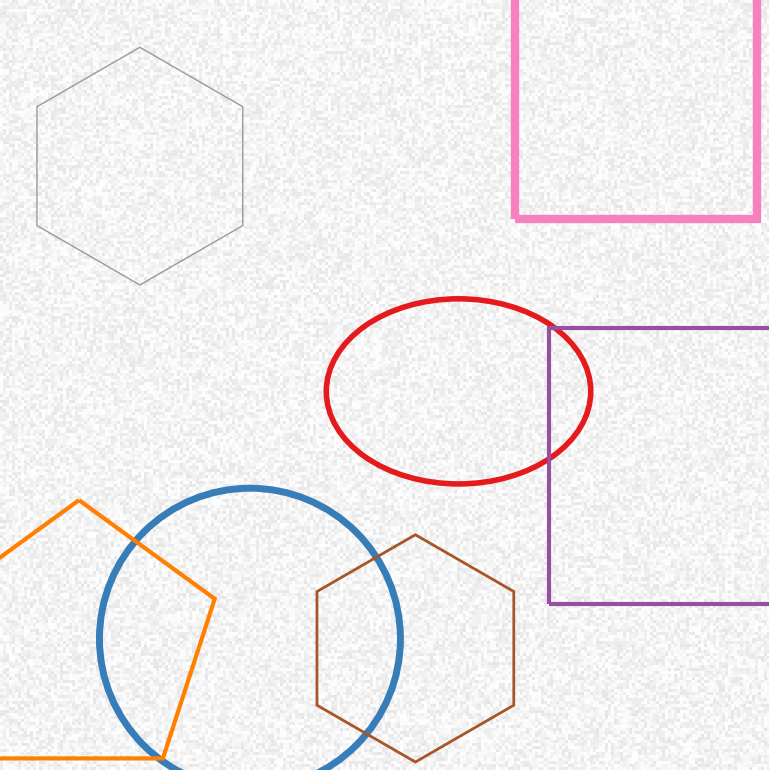[{"shape": "oval", "thickness": 2, "radius": 0.86, "center": [0.595, 0.492]}, {"shape": "circle", "thickness": 2.5, "radius": 0.98, "center": [0.325, 0.171]}, {"shape": "square", "thickness": 1.5, "radius": 0.9, "center": [0.893, 0.395]}, {"shape": "pentagon", "thickness": 1.5, "radius": 0.93, "center": [0.103, 0.165]}, {"shape": "hexagon", "thickness": 1, "radius": 0.74, "center": [0.539, 0.158]}, {"shape": "square", "thickness": 3, "radius": 0.79, "center": [0.826, 0.873]}, {"shape": "hexagon", "thickness": 0.5, "radius": 0.77, "center": [0.182, 0.784]}]